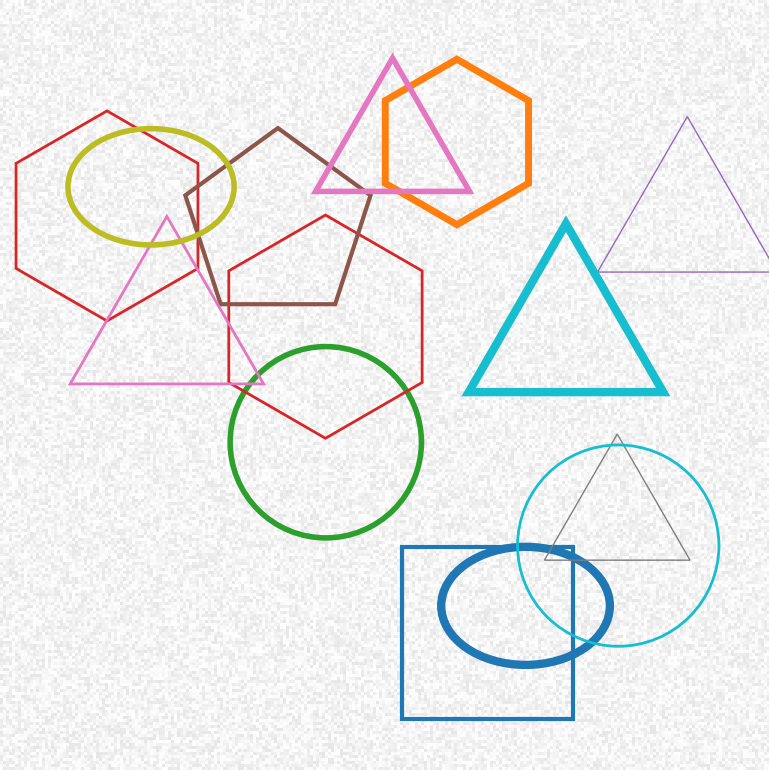[{"shape": "oval", "thickness": 3, "radius": 0.55, "center": [0.683, 0.213]}, {"shape": "square", "thickness": 1.5, "radius": 0.56, "center": [0.633, 0.178]}, {"shape": "hexagon", "thickness": 2.5, "radius": 0.54, "center": [0.593, 0.816]}, {"shape": "circle", "thickness": 2, "radius": 0.62, "center": [0.423, 0.426]}, {"shape": "hexagon", "thickness": 1, "radius": 0.68, "center": [0.139, 0.72]}, {"shape": "hexagon", "thickness": 1, "radius": 0.72, "center": [0.423, 0.576]}, {"shape": "triangle", "thickness": 0.5, "radius": 0.67, "center": [0.893, 0.714]}, {"shape": "pentagon", "thickness": 1.5, "radius": 0.63, "center": [0.361, 0.707]}, {"shape": "triangle", "thickness": 1, "radius": 0.73, "center": [0.217, 0.574]}, {"shape": "triangle", "thickness": 2, "radius": 0.58, "center": [0.51, 0.809]}, {"shape": "triangle", "thickness": 0.5, "radius": 0.55, "center": [0.802, 0.327]}, {"shape": "oval", "thickness": 2, "radius": 0.54, "center": [0.196, 0.757]}, {"shape": "circle", "thickness": 1, "radius": 0.65, "center": [0.803, 0.291]}, {"shape": "triangle", "thickness": 3, "radius": 0.73, "center": [0.735, 0.564]}]